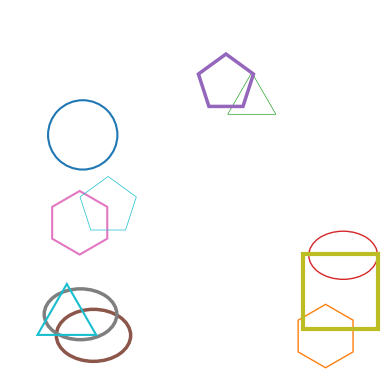[{"shape": "circle", "thickness": 1.5, "radius": 0.45, "center": [0.215, 0.65]}, {"shape": "hexagon", "thickness": 1, "radius": 0.41, "center": [0.846, 0.127]}, {"shape": "triangle", "thickness": 0.5, "radius": 0.36, "center": [0.654, 0.739]}, {"shape": "oval", "thickness": 1, "radius": 0.45, "center": [0.891, 0.337]}, {"shape": "pentagon", "thickness": 2.5, "radius": 0.38, "center": [0.587, 0.784]}, {"shape": "oval", "thickness": 2.5, "radius": 0.48, "center": [0.243, 0.129]}, {"shape": "hexagon", "thickness": 1.5, "radius": 0.41, "center": [0.207, 0.421]}, {"shape": "oval", "thickness": 2.5, "radius": 0.47, "center": [0.209, 0.184]}, {"shape": "square", "thickness": 3, "radius": 0.49, "center": [0.884, 0.242]}, {"shape": "triangle", "thickness": 1.5, "radius": 0.44, "center": [0.174, 0.174]}, {"shape": "pentagon", "thickness": 0.5, "radius": 0.38, "center": [0.281, 0.465]}]